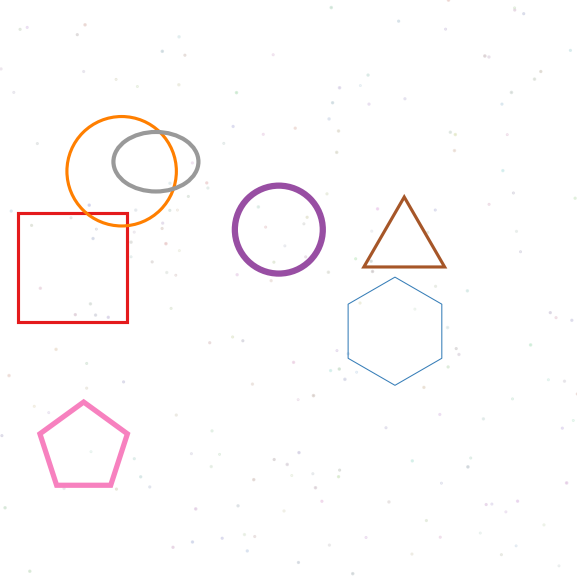[{"shape": "square", "thickness": 1.5, "radius": 0.47, "center": [0.125, 0.536]}, {"shape": "hexagon", "thickness": 0.5, "radius": 0.47, "center": [0.684, 0.426]}, {"shape": "circle", "thickness": 3, "radius": 0.38, "center": [0.483, 0.602]}, {"shape": "circle", "thickness": 1.5, "radius": 0.47, "center": [0.211, 0.703]}, {"shape": "triangle", "thickness": 1.5, "radius": 0.4, "center": [0.7, 0.577]}, {"shape": "pentagon", "thickness": 2.5, "radius": 0.4, "center": [0.145, 0.223]}, {"shape": "oval", "thickness": 2, "radius": 0.37, "center": [0.27, 0.719]}]